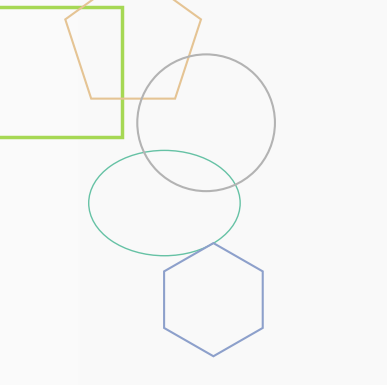[{"shape": "oval", "thickness": 1, "radius": 0.98, "center": [0.424, 0.473]}, {"shape": "hexagon", "thickness": 1.5, "radius": 0.73, "center": [0.551, 0.222]}, {"shape": "square", "thickness": 2.5, "radius": 0.85, "center": [0.146, 0.813]}, {"shape": "pentagon", "thickness": 1.5, "radius": 0.92, "center": [0.344, 0.893]}, {"shape": "circle", "thickness": 1.5, "radius": 0.89, "center": [0.532, 0.681]}]